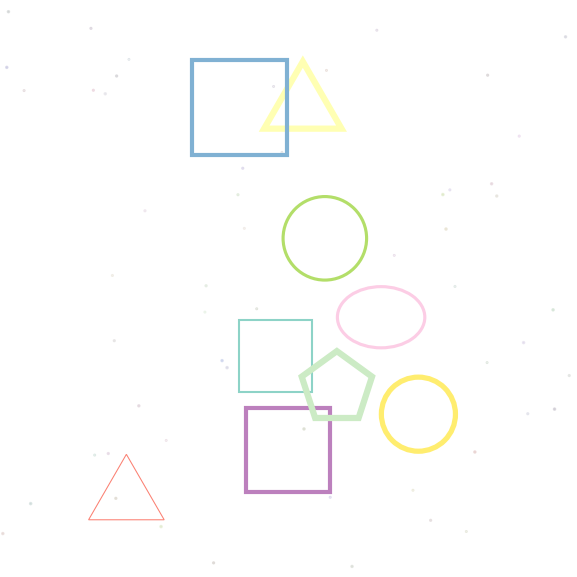[{"shape": "square", "thickness": 1, "radius": 0.31, "center": [0.477, 0.383]}, {"shape": "triangle", "thickness": 3, "radius": 0.39, "center": [0.524, 0.815]}, {"shape": "triangle", "thickness": 0.5, "radius": 0.38, "center": [0.219, 0.137]}, {"shape": "square", "thickness": 2, "radius": 0.41, "center": [0.415, 0.813]}, {"shape": "circle", "thickness": 1.5, "radius": 0.36, "center": [0.562, 0.586]}, {"shape": "oval", "thickness": 1.5, "radius": 0.38, "center": [0.66, 0.45]}, {"shape": "square", "thickness": 2, "radius": 0.36, "center": [0.498, 0.22]}, {"shape": "pentagon", "thickness": 3, "radius": 0.32, "center": [0.583, 0.327]}, {"shape": "circle", "thickness": 2.5, "radius": 0.32, "center": [0.725, 0.282]}]